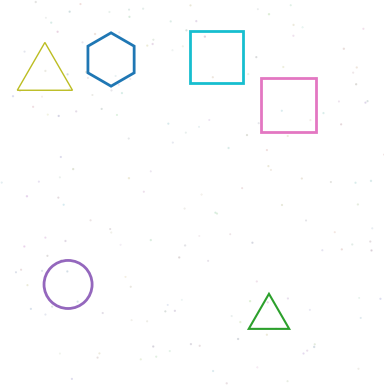[{"shape": "hexagon", "thickness": 2, "radius": 0.35, "center": [0.288, 0.845]}, {"shape": "triangle", "thickness": 1.5, "radius": 0.3, "center": [0.699, 0.176]}, {"shape": "circle", "thickness": 2, "radius": 0.31, "center": [0.177, 0.261]}, {"shape": "square", "thickness": 2, "radius": 0.35, "center": [0.749, 0.728]}, {"shape": "triangle", "thickness": 1, "radius": 0.41, "center": [0.117, 0.807]}, {"shape": "square", "thickness": 2, "radius": 0.34, "center": [0.562, 0.852]}]